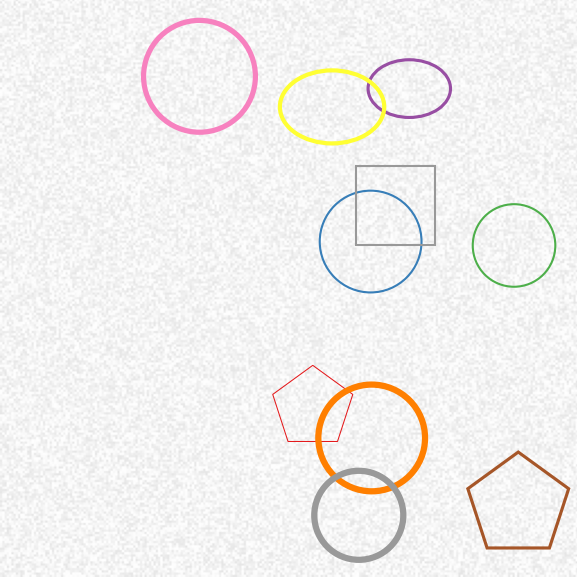[{"shape": "pentagon", "thickness": 0.5, "radius": 0.36, "center": [0.542, 0.294]}, {"shape": "circle", "thickness": 1, "radius": 0.44, "center": [0.642, 0.581]}, {"shape": "circle", "thickness": 1, "radius": 0.36, "center": [0.89, 0.574]}, {"shape": "oval", "thickness": 1.5, "radius": 0.36, "center": [0.709, 0.846]}, {"shape": "circle", "thickness": 3, "radius": 0.46, "center": [0.644, 0.241]}, {"shape": "oval", "thickness": 2, "radius": 0.45, "center": [0.575, 0.814]}, {"shape": "pentagon", "thickness": 1.5, "radius": 0.46, "center": [0.897, 0.125]}, {"shape": "circle", "thickness": 2.5, "radius": 0.48, "center": [0.345, 0.867]}, {"shape": "circle", "thickness": 3, "radius": 0.39, "center": [0.621, 0.107]}, {"shape": "square", "thickness": 1, "radius": 0.34, "center": [0.685, 0.643]}]